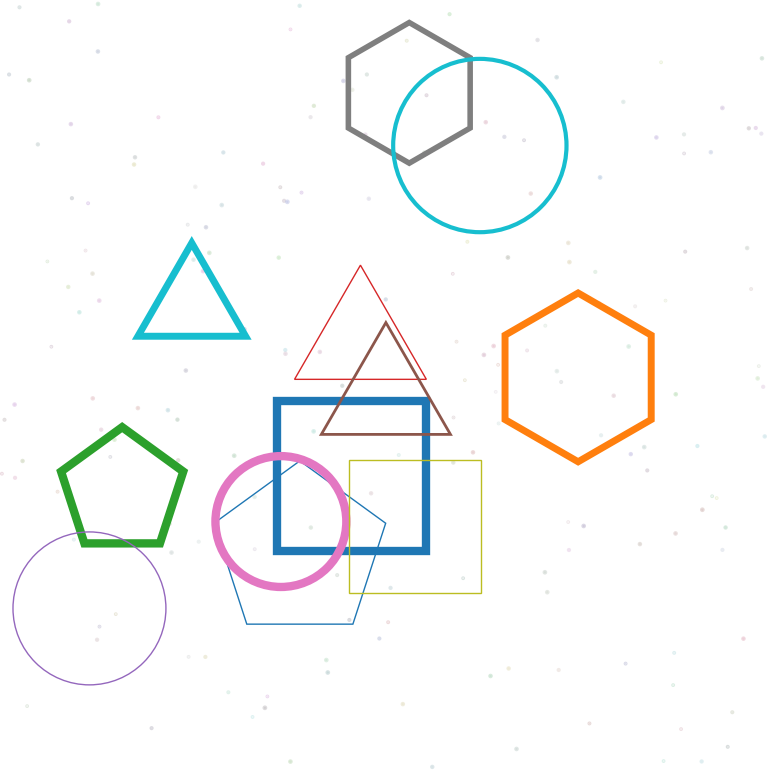[{"shape": "pentagon", "thickness": 0.5, "radius": 0.59, "center": [0.389, 0.284]}, {"shape": "square", "thickness": 3, "radius": 0.48, "center": [0.456, 0.382]}, {"shape": "hexagon", "thickness": 2.5, "radius": 0.55, "center": [0.751, 0.51]}, {"shape": "pentagon", "thickness": 3, "radius": 0.42, "center": [0.159, 0.362]}, {"shape": "triangle", "thickness": 0.5, "radius": 0.49, "center": [0.468, 0.557]}, {"shape": "circle", "thickness": 0.5, "radius": 0.5, "center": [0.116, 0.21]}, {"shape": "triangle", "thickness": 1, "radius": 0.48, "center": [0.501, 0.484]}, {"shape": "circle", "thickness": 3, "radius": 0.42, "center": [0.365, 0.323]}, {"shape": "hexagon", "thickness": 2, "radius": 0.46, "center": [0.532, 0.879]}, {"shape": "square", "thickness": 0.5, "radius": 0.43, "center": [0.539, 0.316]}, {"shape": "circle", "thickness": 1.5, "radius": 0.56, "center": [0.623, 0.811]}, {"shape": "triangle", "thickness": 2.5, "radius": 0.4, "center": [0.249, 0.604]}]